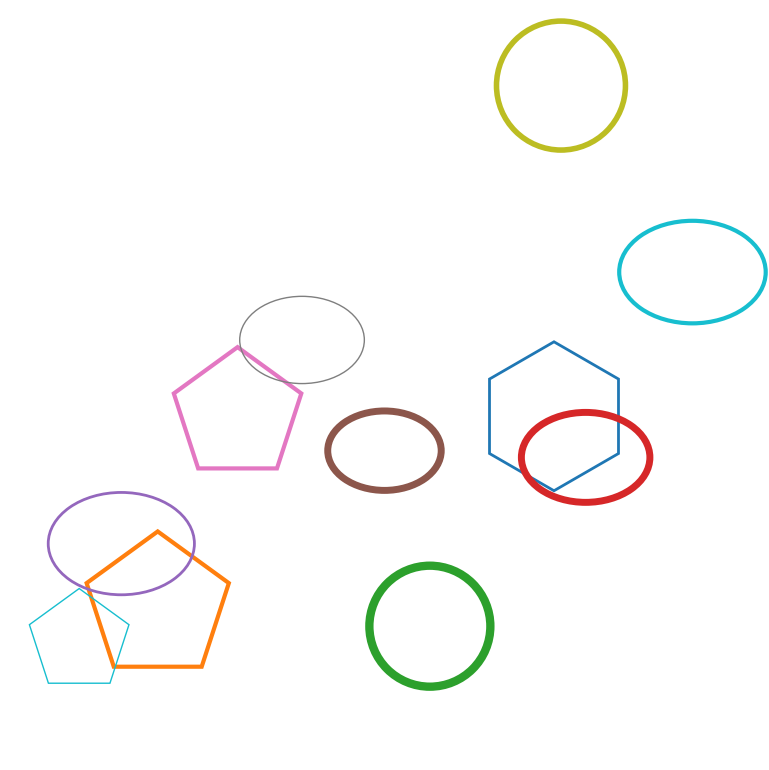[{"shape": "hexagon", "thickness": 1, "radius": 0.48, "center": [0.719, 0.459]}, {"shape": "pentagon", "thickness": 1.5, "radius": 0.49, "center": [0.205, 0.213]}, {"shape": "circle", "thickness": 3, "radius": 0.39, "center": [0.558, 0.187]}, {"shape": "oval", "thickness": 2.5, "radius": 0.42, "center": [0.761, 0.406]}, {"shape": "oval", "thickness": 1, "radius": 0.47, "center": [0.158, 0.294]}, {"shape": "oval", "thickness": 2.5, "radius": 0.37, "center": [0.499, 0.415]}, {"shape": "pentagon", "thickness": 1.5, "radius": 0.44, "center": [0.309, 0.462]}, {"shape": "oval", "thickness": 0.5, "radius": 0.4, "center": [0.392, 0.559]}, {"shape": "circle", "thickness": 2, "radius": 0.42, "center": [0.729, 0.889]}, {"shape": "oval", "thickness": 1.5, "radius": 0.48, "center": [0.899, 0.647]}, {"shape": "pentagon", "thickness": 0.5, "radius": 0.34, "center": [0.103, 0.168]}]